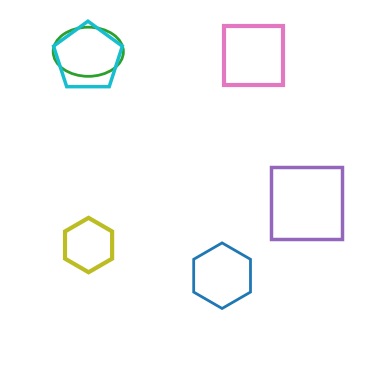[{"shape": "hexagon", "thickness": 2, "radius": 0.43, "center": [0.577, 0.284]}, {"shape": "oval", "thickness": 2, "radius": 0.46, "center": [0.229, 0.866]}, {"shape": "square", "thickness": 2.5, "radius": 0.46, "center": [0.797, 0.473]}, {"shape": "square", "thickness": 3, "radius": 0.39, "center": [0.659, 0.856]}, {"shape": "hexagon", "thickness": 3, "radius": 0.35, "center": [0.23, 0.364]}, {"shape": "pentagon", "thickness": 2.5, "radius": 0.47, "center": [0.228, 0.851]}]